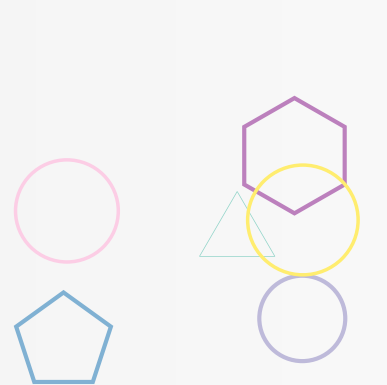[{"shape": "triangle", "thickness": 0.5, "radius": 0.56, "center": [0.612, 0.39]}, {"shape": "circle", "thickness": 3, "radius": 0.55, "center": [0.78, 0.173]}, {"shape": "pentagon", "thickness": 3, "radius": 0.64, "center": [0.164, 0.112]}, {"shape": "circle", "thickness": 2.5, "radius": 0.66, "center": [0.173, 0.452]}, {"shape": "hexagon", "thickness": 3, "radius": 0.75, "center": [0.76, 0.596]}, {"shape": "circle", "thickness": 2.5, "radius": 0.71, "center": [0.782, 0.429]}]